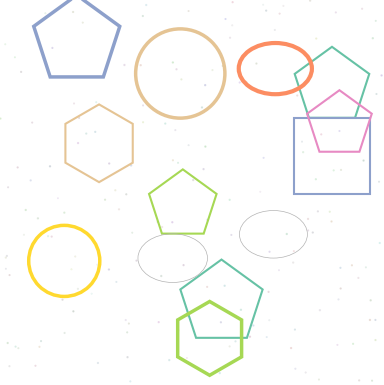[{"shape": "pentagon", "thickness": 1.5, "radius": 0.56, "center": [0.575, 0.213]}, {"shape": "pentagon", "thickness": 1.5, "radius": 0.51, "center": [0.862, 0.777]}, {"shape": "oval", "thickness": 3, "radius": 0.47, "center": [0.715, 0.822]}, {"shape": "square", "thickness": 1.5, "radius": 0.49, "center": [0.862, 0.595]}, {"shape": "pentagon", "thickness": 2.5, "radius": 0.59, "center": [0.199, 0.895]}, {"shape": "pentagon", "thickness": 1.5, "radius": 0.44, "center": [0.882, 0.677]}, {"shape": "pentagon", "thickness": 1.5, "radius": 0.46, "center": [0.475, 0.468]}, {"shape": "hexagon", "thickness": 2.5, "radius": 0.48, "center": [0.545, 0.121]}, {"shape": "circle", "thickness": 2.5, "radius": 0.46, "center": [0.167, 0.322]}, {"shape": "hexagon", "thickness": 1.5, "radius": 0.5, "center": [0.257, 0.628]}, {"shape": "circle", "thickness": 2.5, "radius": 0.58, "center": [0.468, 0.809]}, {"shape": "oval", "thickness": 0.5, "radius": 0.45, "center": [0.449, 0.329]}, {"shape": "oval", "thickness": 0.5, "radius": 0.44, "center": [0.71, 0.391]}]